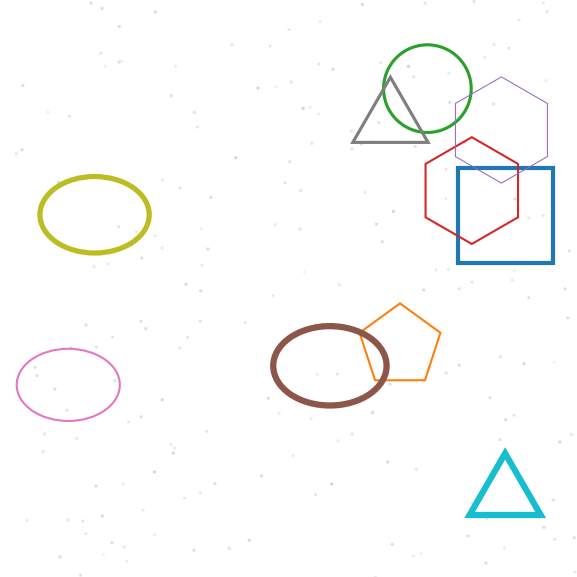[{"shape": "square", "thickness": 2, "radius": 0.41, "center": [0.876, 0.627]}, {"shape": "pentagon", "thickness": 1, "radius": 0.37, "center": [0.693, 0.4]}, {"shape": "circle", "thickness": 1.5, "radius": 0.38, "center": [0.74, 0.846]}, {"shape": "hexagon", "thickness": 1, "radius": 0.46, "center": [0.817, 0.669]}, {"shape": "hexagon", "thickness": 0.5, "radius": 0.46, "center": [0.868, 0.774]}, {"shape": "oval", "thickness": 3, "radius": 0.49, "center": [0.571, 0.366]}, {"shape": "oval", "thickness": 1, "radius": 0.45, "center": [0.118, 0.333]}, {"shape": "triangle", "thickness": 1.5, "radius": 0.38, "center": [0.676, 0.79]}, {"shape": "oval", "thickness": 2.5, "radius": 0.47, "center": [0.164, 0.627]}, {"shape": "triangle", "thickness": 3, "radius": 0.36, "center": [0.875, 0.143]}]